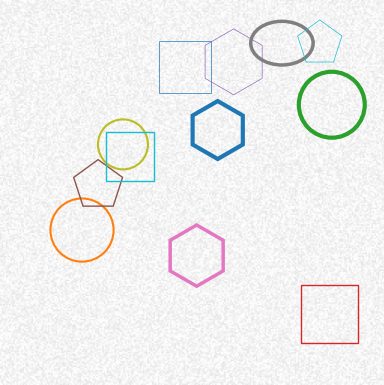[{"shape": "hexagon", "thickness": 3, "radius": 0.38, "center": [0.565, 0.662]}, {"shape": "square", "thickness": 0.5, "radius": 0.34, "center": [0.481, 0.825]}, {"shape": "circle", "thickness": 1.5, "radius": 0.41, "center": [0.213, 0.402]}, {"shape": "circle", "thickness": 3, "radius": 0.43, "center": [0.862, 0.728]}, {"shape": "square", "thickness": 1, "radius": 0.37, "center": [0.856, 0.184]}, {"shape": "hexagon", "thickness": 0.5, "radius": 0.43, "center": [0.607, 0.839]}, {"shape": "pentagon", "thickness": 1, "radius": 0.33, "center": [0.255, 0.519]}, {"shape": "hexagon", "thickness": 2.5, "radius": 0.4, "center": [0.511, 0.336]}, {"shape": "oval", "thickness": 2.5, "radius": 0.41, "center": [0.732, 0.888]}, {"shape": "circle", "thickness": 1.5, "radius": 0.32, "center": [0.319, 0.625]}, {"shape": "square", "thickness": 1, "radius": 0.32, "center": [0.338, 0.594]}, {"shape": "pentagon", "thickness": 0.5, "radius": 0.3, "center": [0.831, 0.888]}]